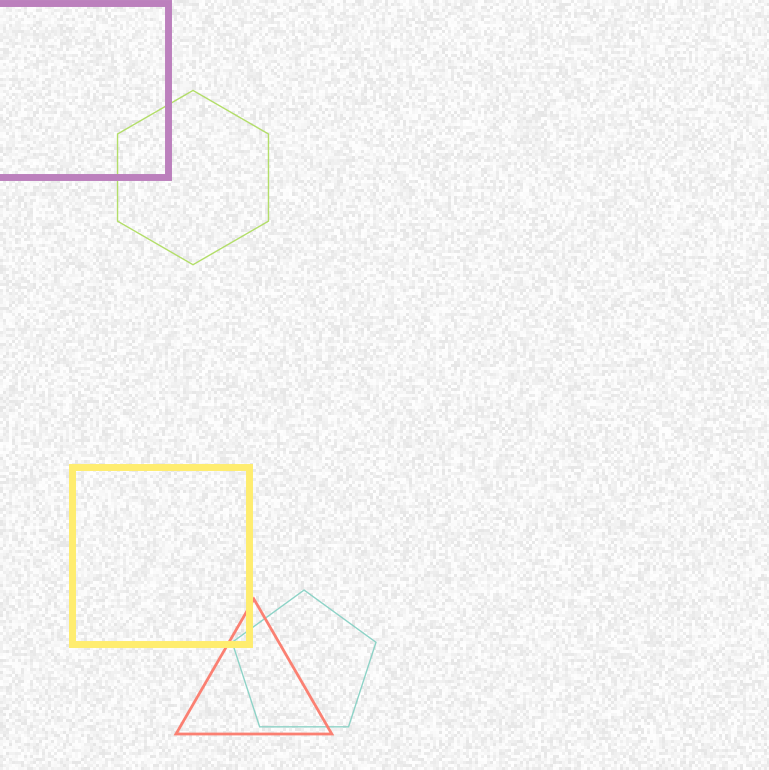[{"shape": "pentagon", "thickness": 0.5, "radius": 0.49, "center": [0.395, 0.136]}, {"shape": "triangle", "thickness": 1, "radius": 0.58, "center": [0.33, 0.105]}, {"shape": "hexagon", "thickness": 0.5, "radius": 0.57, "center": [0.251, 0.769]}, {"shape": "square", "thickness": 2.5, "radius": 0.56, "center": [0.105, 0.883]}, {"shape": "square", "thickness": 2.5, "radius": 0.58, "center": [0.208, 0.279]}]